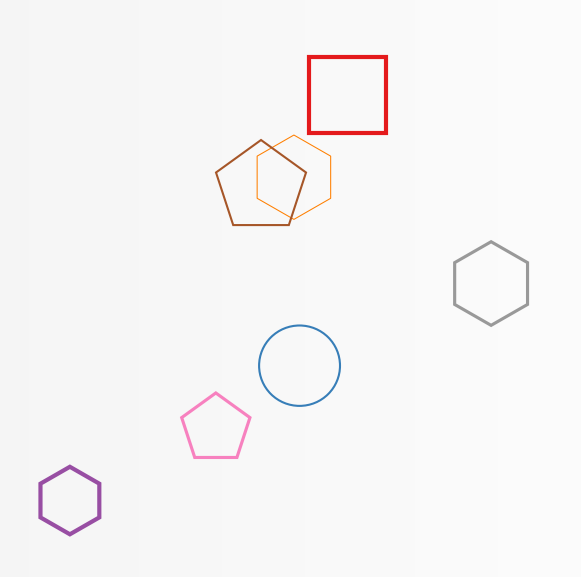[{"shape": "square", "thickness": 2, "radius": 0.33, "center": [0.598, 0.835]}, {"shape": "circle", "thickness": 1, "radius": 0.35, "center": [0.515, 0.366]}, {"shape": "hexagon", "thickness": 2, "radius": 0.29, "center": [0.12, 0.132]}, {"shape": "hexagon", "thickness": 0.5, "radius": 0.37, "center": [0.506, 0.692]}, {"shape": "pentagon", "thickness": 1, "radius": 0.41, "center": [0.449, 0.675]}, {"shape": "pentagon", "thickness": 1.5, "radius": 0.31, "center": [0.371, 0.257]}, {"shape": "hexagon", "thickness": 1.5, "radius": 0.36, "center": [0.845, 0.508]}]